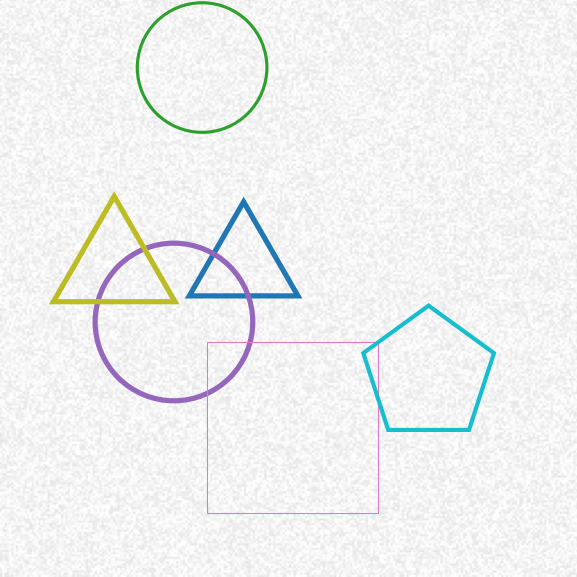[{"shape": "triangle", "thickness": 2.5, "radius": 0.54, "center": [0.422, 0.541]}, {"shape": "circle", "thickness": 1.5, "radius": 0.56, "center": [0.35, 0.882]}, {"shape": "circle", "thickness": 2.5, "radius": 0.68, "center": [0.301, 0.442]}, {"shape": "square", "thickness": 0.5, "radius": 0.74, "center": [0.507, 0.259]}, {"shape": "triangle", "thickness": 2.5, "radius": 0.61, "center": [0.198, 0.537]}, {"shape": "pentagon", "thickness": 2, "radius": 0.59, "center": [0.742, 0.351]}]